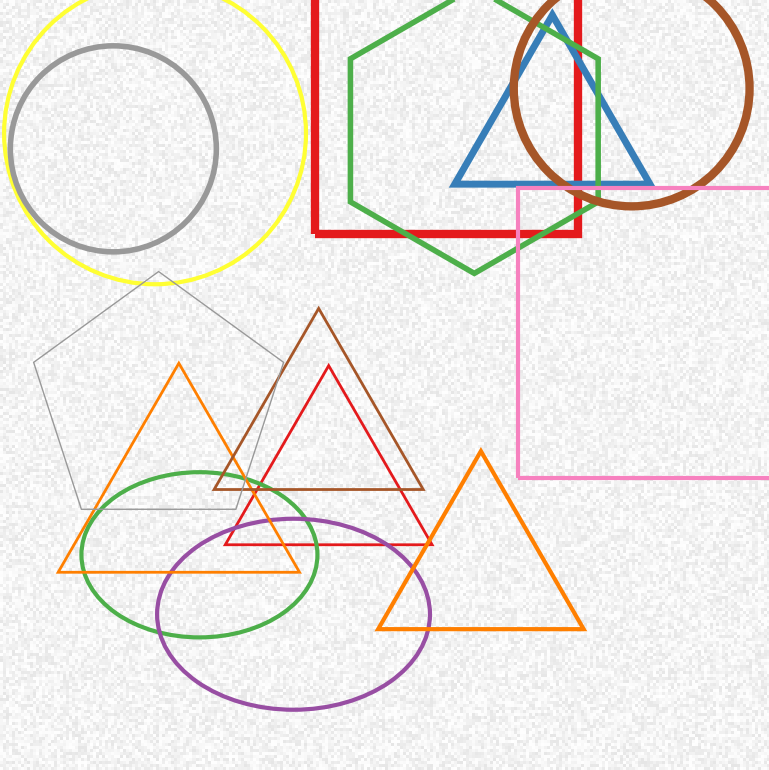[{"shape": "triangle", "thickness": 1, "radius": 0.78, "center": [0.427, 0.37]}, {"shape": "square", "thickness": 3, "radius": 0.85, "center": [0.58, 0.867]}, {"shape": "triangle", "thickness": 2.5, "radius": 0.73, "center": [0.717, 0.834]}, {"shape": "oval", "thickness": 1.5, "radius": 0.77, "center": [0.259, 0.279]}, {"shape": "hexagon", "thickness": 2, "radius": 0.93, "center": [0.616, 0.831]}, {"shape": "oval", "thickness": 1.5, "radius": 0.89, "center": [0.381, 0.202]}, {"shape": "triangle", "thickness": 1, "radius": 0.9, "center": [0.232, 0.347]}, {"shape": "triangle", "thickness": 1.5, "radius": 0.77, "center": [0.625, 0.26]}, {"shape": "circle", "thickness": 1.5, "radius": 0.98, "center": [0.201, 0.827]}, {"shape": "triangle", "thickness": 1, "radius": 0.78, "center": [0.414, 0.443]}, {"shape": "circle", "thickness": 3, "radius": 0.77, "center": [0.82, 0.885]}, {"shape": "square", "thickness": 1.5, "radius": 0.94, "center": [0.861, 0.567]}, {"shape": "circle", "thickness": 2, "radius": 0.67, "center": [0.147, 0.807]}, {"shape": "pentagon", "thickness": 0.5, "radius": 0.85, "center": [0.206, 0.477]}]